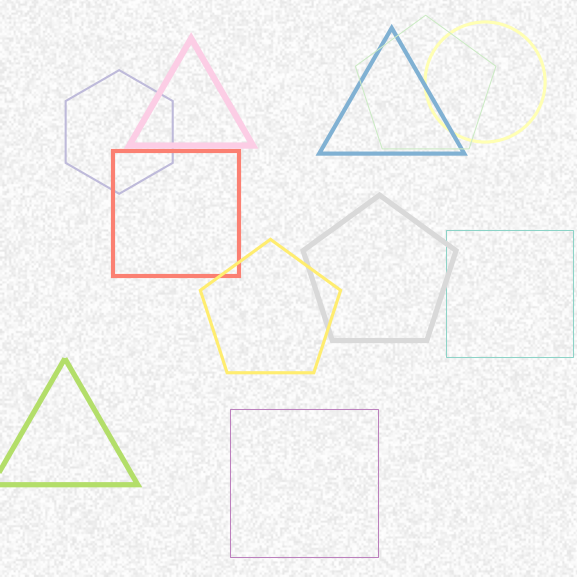[{"shape": "square", "thickness": 0.5, "radius": 0.55, "center": [0.883, 0.492]}, {"shape": "circle", "thickness": 1.5, "radius": 0.52, "center": [0.84, 0.857]}, {"shape": "hexagon", "thickness": 1, "radius": 0.54, "center": [0.206, 0.771]}, {"shape": "square", "thickness": 2, "radius": 0.55, "center": [0.304, 0.629]}, {"shape": "triangle", "thickness": 2, "radius": 0.73, "center": [0.678, 0.806]}, {"shape": "triangle", "thickness": 2.5, "radius": 0.73, "center": [0.112, 0.233]}, {"shape": "triangle", "thickness": 3, "radius": 0.62, "center": [0.331, 0.809]}, {"shape": "pentagon", "thickness": 2.5, "radius": 0.7, "center": [0.657, 0.522]}, {"shape": "square", "thickness": 0.5, "radius": 0.64, "center": [0.527, 0.162]}, {"shape": "pentagon", "thickness": 0.5, "radius": 0.64, "center": [0.737, 0.845]}, {"shape": "pentagon", "thickness": 1.5, "radius": 0.64, "center": [0.468, 0.457]}]